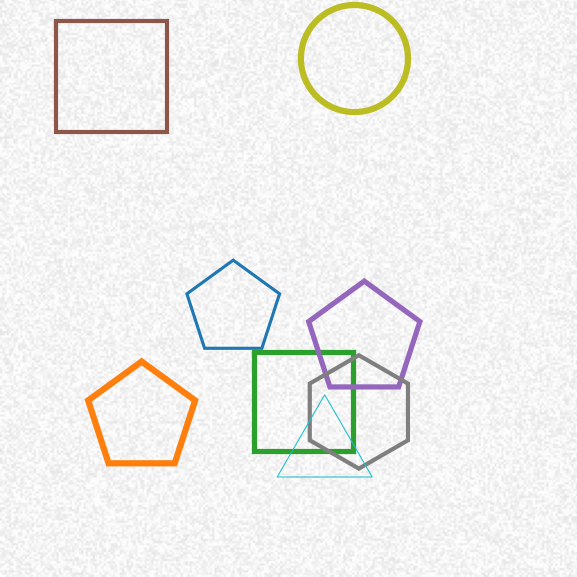[{"shape": "pentagon", "thickness": 1.5, "radius": 0.42, "center": [0.404, 0.464]}, {"shape": "pentagon", "thickness": 3, "radius": 0.49, "center": [0.245, 0.276]}, {"shape": "square", "thickness": 2.5, "radius": 0.43, "center": [0.526, 0.304]}, {"shape": "pentagon", "thickness": 2.5, "radius": 0.51, "center": [0.631, 0.411]}, {"shape": "square", "thickness": 2, "radius": 0.48, "center": [0.193, 0.866]}, {"shape": "hexagon", "thickness": 2, "radius": 0.49, "center": [0.621, 0.286]}, {"shape": "circle", "thickness": 3, "radius": 0.46, "center": [0.614, 0.898]}, {"shape": "triangle", "thickness": 0.5, "radius": 0.47, "center": [0.562, 0.221]}]